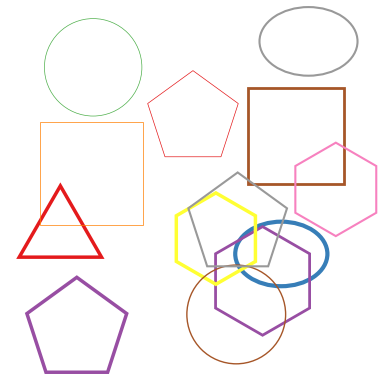[{"shape": "pentagon", "thickness": 0.5, "radius": 0.62, "center": [0.501, 0.693]}, {"shape": "triangle", "thickness": 2.5, "radius": 0.62, "center": [0.157, 0.394]}, {"shape": "oval", "thickness": 3, "radius": 0.6, "center": [0.731, 0.34]}, {"shape": "circle", "thickness": 0.5, "radius": 0.63, "center": [0.242, 0.825]}, {"shape": "pentagon", "thickness": 2.5, "radius": 0.68, "center": [0.199, 0.143]}, {"shape": "hexagon", "thickness": 2, "radius": 0.71, "center": [0.682, 0.27]}, {"shape": "square", "thickness": 0.5, "radius": 0.67, "center": [0.238, 0.549]}, {"shape": "hexagon", "thickness": 2.5, "radius": 0.59, "center": [0.561, 0.38]}, {"shape": "circle", "thickness": 1, "radius": 0.64, "center": [0.614, 0.183]}, {"shape": "square", "thickness": 2, "radius": 0.62, "center": [0.768, 0.646]}, {"shape": "hexagon", "thickness": 1.5, "radius": 0.61, "center": [0.872, 0.508]}, {"shape": "oval", "thickness": 1.5, "radius": 0.64, "center": [0.801, 0.893]}, {"shape": "pentagon", "thickness": 1.5, "radius": 0.67, "center": [0.617, 0.417]}]